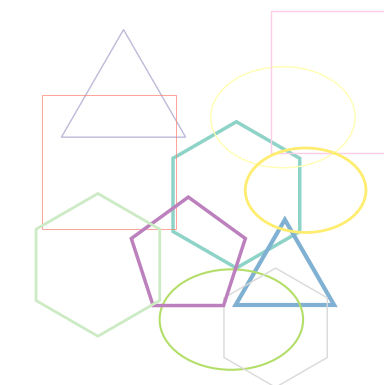[{"shape": "hexagon", "thickness": 2.5, "radius": 0.95, "center": [0.614, 0.494]}, {"shape": "oval", "thickness": 1, "radius": 0.94, "center": [0.735, 0.695]}, {"shape": "triangle", "thickness": 1, "radius": 0.93, "center": [0.321, 0.737]}, {"shape": "square", "thickness": 0.5, "radius": 0.87, "center": [0.283, 0.579]}, {"shape": "triangle", "thickness": 3, "radius": 0.74, "center": [0.74, 0.282]}, {"shape": "oval", "thickness": 1.5, "radius": 0.93, "center": [0.601, 0.17]}, {"shape": "square", "thickness": 1, "radius": 0.93, "center": [0.89, 0.787]}, {"shape": "hexagon", "thickness": 1, "radius": 0.77, "center": [0.716, 0.149]}, {"shape": "pentagon", "thickness": 2.5, "radius": 0.78, "center": [0.489, 0.332]}, {"shape": "hexagon", "thickness": 2, "radius": 0.93, "center": [0.254, 0.312]}, {"shape": "oval", "thickness": 2, "radius": 0.78, "center": [0.794, 0.506]}]